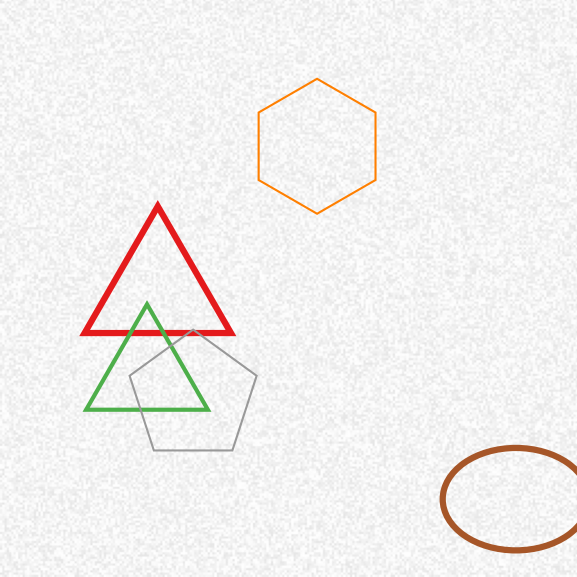[{"shape": "triangle", "thickness": 3, "radius": 0.73, "center": [0.273, 0.496]}, {"shape": "triangle", "thickness": 2, "radius": 0.61, "center": [0.255, 0.35]}, {"shape": "hexagon", "thickness": 1, "radius": 0.58, "center": [0.549, 0.746]}, {"shape": "oval", "thickness": 3, "radius": 0.63, "center": [0.893, 0.135]}, {"shape": "pentagon", "thickness": 1, "radius": 0.58, "center": [0.334, 0.313]}]